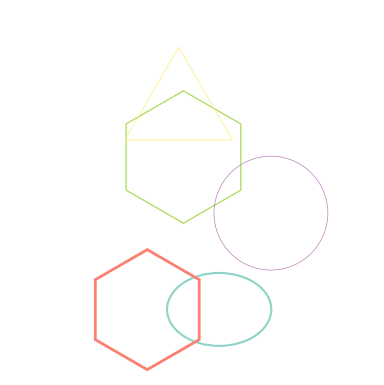[{"shape": "oval", "thickness": 1.5, "radius": 0.68, "center": [0.569, 0.196]}, {"shape": "hexagon", "thickness": 2, "radius": 0.78, "center": [0.383, 0.196]}, {"shape": "hexagon", "thickness": 1, "radius": 0.86, "center": [0.476, 0.592]}, {"shape": "circle", "thickness": 0.5, "radius": 0.74, "center": [0.704, 0.446]}, {"shape": "triangle", "thickness": 0.5, "radius": 0.8, "center": [0.464, 0.717]}]